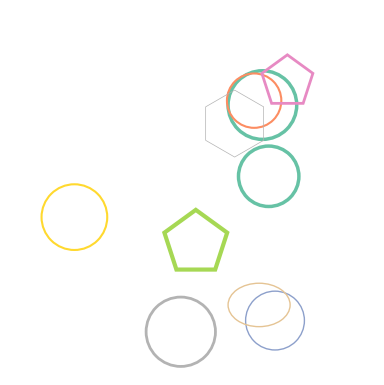[{"shape": "circle", "thickness": 2.5, "radius": 0.45, "center": [0.682, 0.727]}, {"shape": "circle", "thickness": 2.5, "radius": 0.39, "center": [0.698, 0.542]}, {"shape": "circle", "thickness": 1.5, "radius": 0.35, "center": [0.66, 0.739]}, {"shape": "circle", "thickness": 1, "radius": 0.38, "center": [0.714, 0.167]}, {"shape": "pentagon", "thickness": 2, "radius": 0.35, "center": [0.746, 0.788]}, {"shape": "pentagon", "thickness": 3, "radius": 0.43, "center": [0.509, 0.369]}, {"shape": "circle", "thickness": 1.5, "radius": 0.43, "center": [0.193, 0.436]}, {"shape": "oval", "thickness": 1, "radius": 0.4, "center": [0.673, 0.208]}, {"shape": "hexagon", "thickness": 0.5, "radius": 0.43, "center": [0.609, 0.679]}, {"shape": "circle", "thickness": 2, "radius": 0.45, "center": [0.47, 0.138]}]